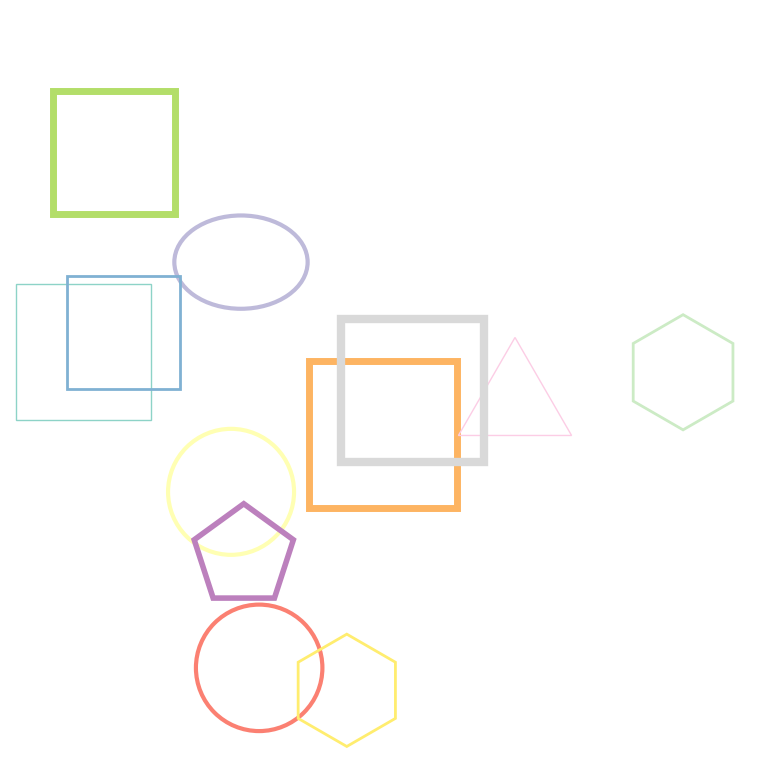[{"shape": "square", "thickness": 0.5, "radius": 0.44, "center": [0.109, 0.543]}, {"shape": "circle", "thickness": 1.5, "radius": 0.41, "center": [0.3, 0.361]}, {"shape": "oval", "thickness": 1.5, "radius": 0.43, "center": [0.313, 0.66]}, {"shape": "circle", "thickness": 1.5, "radius": 0.41, "center": [0.337, 0.133]}, {"shape": "square", "thickness": 1, "radius": 0.37, "center": [0.16, 0.568]}, {"shape": "square", "thickness": 2.5, "radius": 0.48, "center": [0.497, 0.436]}, {"shape": "square", "thickness": 2.5, "radius": 0.4, "center": [0.148, 0.803]}, {"shape": "triangle", "thickness": 0.5, "radius": 0.42, "center": [0.669, 0.477]}, {"shape": "square", "thickness": 3, "radius": 0.47, "center": [0.535, 0.493]}, {"shape": "pentagon", "thickness": 2, "radius": 0.34, "center": [0.317, 0.278]}, {"shape": "hexagon", "thickness": 1, "radius": 0.37, "center": [0.887, 0.517]}, {"shape": "hexagon", "thickness": 1, "radius": 0.36, "center": [0.45, 0.103]}]